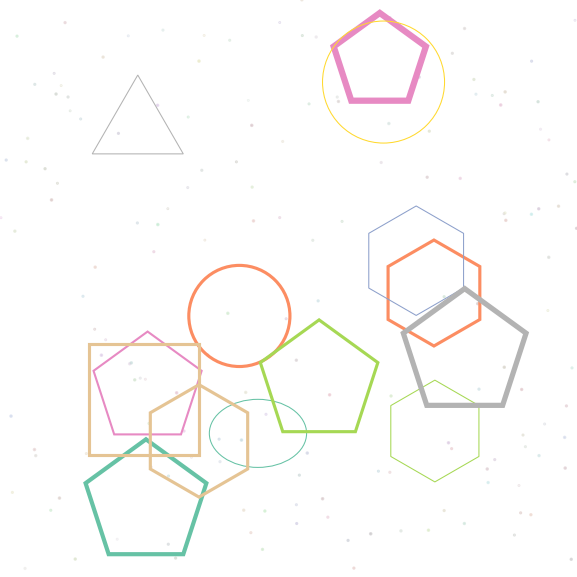[{"shape": "oval", "thickness": 0.5, "radius": 0.42, "center": [0.447, 0.249]}, {"shape": "pentagon", "thickness": 2, "radius": 0.55, "center": [0.253, 0.128]}, {"shape": "hexagon", "thickness": 1.5, "radius": 0.46, "center": [0.751, 0.492]}, {"shape": "circle", "thickness": 1.5, "radius": 0.44, "center": [0.415, 0.452]}, {"shape": "hexagon", "thickness": 0.5, "radius": 0.47, "center": [0.721, 0.548]}, {"shape": "pentagon", "thickness": 1, "radius": 0.49, "center": [0.256, 0.327]}, {"shape": "pentagon", "thickness": 3, "radius": 0.42, "center": [0.658, 0.893]}, {"shape": "pentagon", "thickness": 1.5, "radius": 0.53, "center": [0.553, 0.338]}, {"shape": "hexagon", "thickness": 0.5, "radius": 0.44, "center": [0.753, 0.253]}, {"shape": "circle", "thickness": 0.5, "radius": 0.53, "center": [0.664, 0.857]}, {"shape": "square", "thickness": 1.5, "radius": 0.48, "center": [0.25, 0.307]}, {"shape": "hexagon", "thickness": 1.5, "radius": 0.49, "center": [0.345, 0.236]}, {"shape": "triangle", "thickness": 0.5, "radius": 0.46, "center": [0.239, 0.778]}, {"shape": "pentagon", "thickness": 2.5, "radius": 0.56, "center": [0.805, 0.388]}]